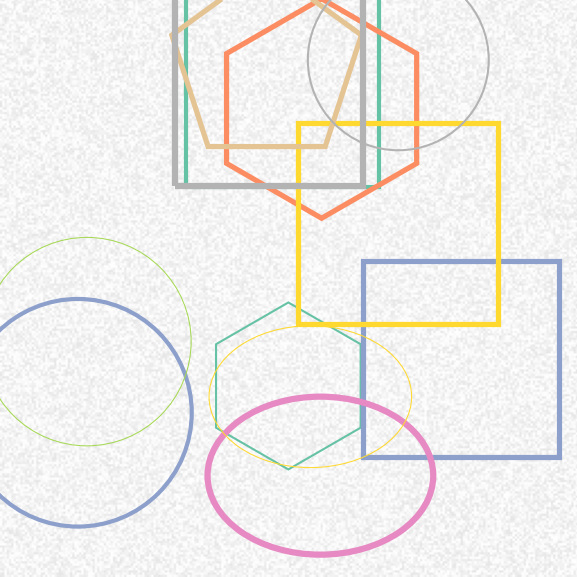[{"shape": "square", "thickness": 2, "radius": 0.84, "center": [0.489, 0.843]}, {"shape": "hexagon", "thickness": 1, "radius": 0.72, "center": [0.499, 0.331]}, {"shape": "hexagon", "thickness": 2.5, "radius": 0.95, "center": [0.557, 0.811]}, {"shape": "circle", "thickness": 2, "radius": 0.99, "center": [0.135, 0.284]}, {"shape": "square", "thickness": 2.5, "radius": 0.85, "center": [0.798, 0.378]}, {"shape": "oval", "thickness": 3, "radius": 0.98, "center": [0.555, 0.176]}, {"shape": "circle", "thickness": 0.5, "radius": 0.9, "center": [0.151, 0.408]}, {"shape": "oval", "thickness": 0.5, "radius": 0.88, "center": [0.537, 0.312]}, {"shape": "square", "thickness": 2.5, "radius": 0.87, "center": [0.689, 0.612]}, {"shape": "pentagon", "thickness": 2.5, "radius": 0.86, "center": [0.462, 0.885]}, {"shape": "circle", "thickness": 1, "radius": 0.78, "center": [0.69, 0.896]}, {"shape": "square", "thickness": 3, "radius": 0.81, "center": [0.466, 0.839]}]